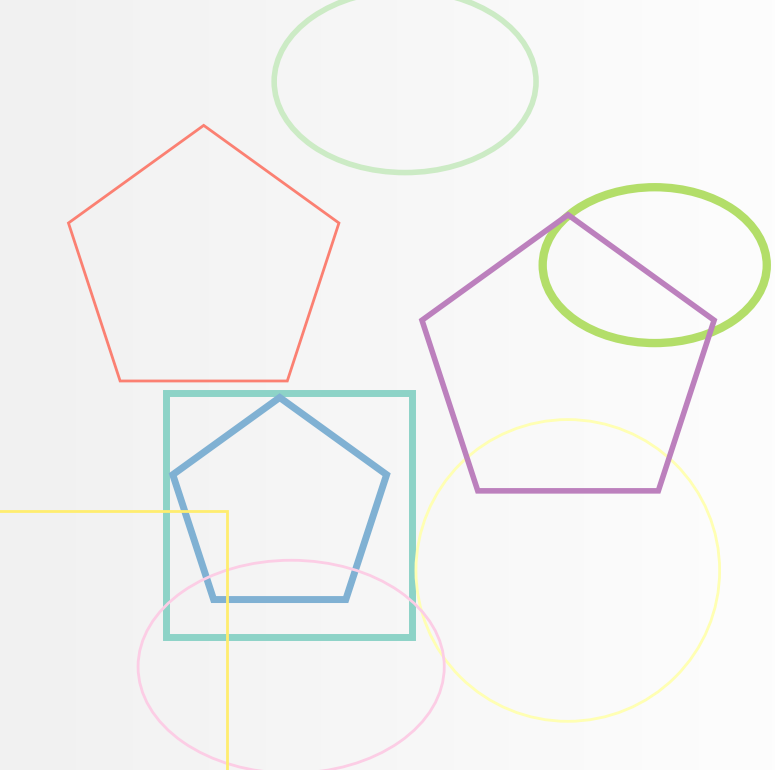[{"shape": "square", "thickness": 2.5, "radius": 0.79, "center": [0.373, 0.331]}, {"shape": "circle", "thickness": 1, "radius": 0.98, "center": [0.733, 0.259]}, {"shape": "pentagon", "thickness": 1, "radius": 0.92, "center": [0.263, 0.654]}, {"shape": "pentagon", "thickness": 2.5, "radius": 0.73, "center": [0.361, 0.339]}, {"shape": "oval", "thickness": 3, "radius": 0.72, "center": [0.845, 0.656]}, {"shape": "oval", "thickness": 1, "radius": 0.99, "center": [0.376, 0.134]}, {"shape": "pentagon", "thickness": 2, "radius": 0.99, "center": [0.733, 0.523]}, {"shape": "oval", "thickness": 2, "radius": 0.84, "center": [0.523, 0.894]}, {"shape": "square", "thickness": 1, "radius": 0.91, "center": [0.11, 0.154]}]